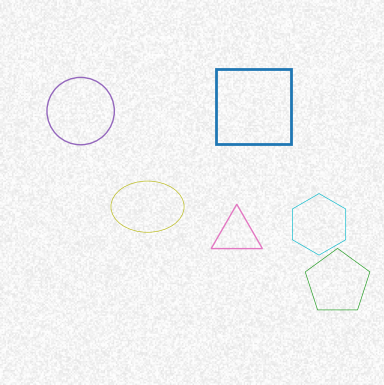[{"shape": "square", "thickness": 2, "radius": 0.48, "center": [0.658, 0.723]}, {"shape": "pentagon", "thickness": 0.5, "radius": 0.44, "center": [0.877, 0.266]}, {"shape": "circle", "thickness": 1, "radius": 0.44, "center": [0.209, 0.711]}, {"shape": "triangle", "thickness": 1, "radius": 0.38, "center": [0.615, 0.393]}, {"shape": "oval", "thickness": 0.5, "radius": 0.48, "center": [0.383, 0.463]}, {"shape": "hexagon", "thickness": 0.5, "radius": 0.4, "center": [0.829, 0.417]}]